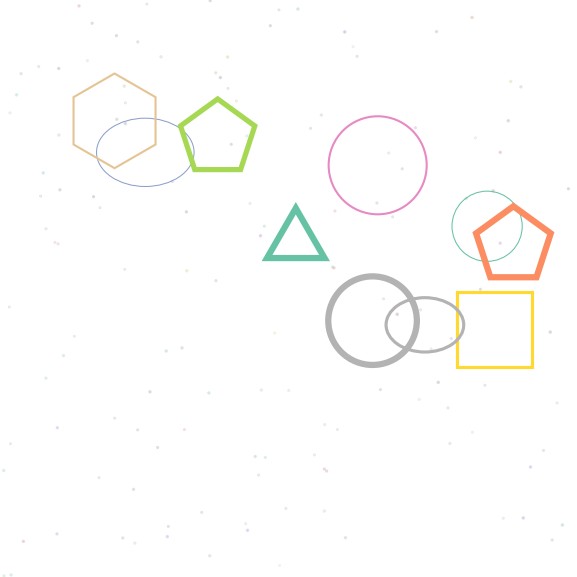[{"shape": "triangle", "thickness": 3, "radius": 0.29, "center": [0.512, 0.581]}, {"shape": "circle", "thickness": 0.5, "radius": 0.3, "center": [0.843, 0.607]}, {"shape": "pentagon", "thickness": 3, "radius": 0.34, "center": [0.889, 0.574]}, {"shape": "oval", "thickness": 0.5, "radius": 0.42, "center": [0.252, 0.735]}, {"shape": "circle", "thickness": 1, "radius": 0.42, "center": [0.654, 0.713]}, {"shape": "pentagon", "thickness": 2.5, "radius": 0.34, "center": [0.377, 0.76]}, {"shape": "square", "thickness": 1.5, "radius": 0.33, "center": [0.856, 0.428]}, {"shape": "hexagon", "thickness": 1, "radius": 0.41, "center": [0.198, 0.79]}, {"shape": "oval", "thickness": 1.5, "radius": 0.34, "center": [0.736, 0.437]}, {"shape": "circle", "thickness": 3, "radius": 0.38, "center": [0.645, 0.444]}]